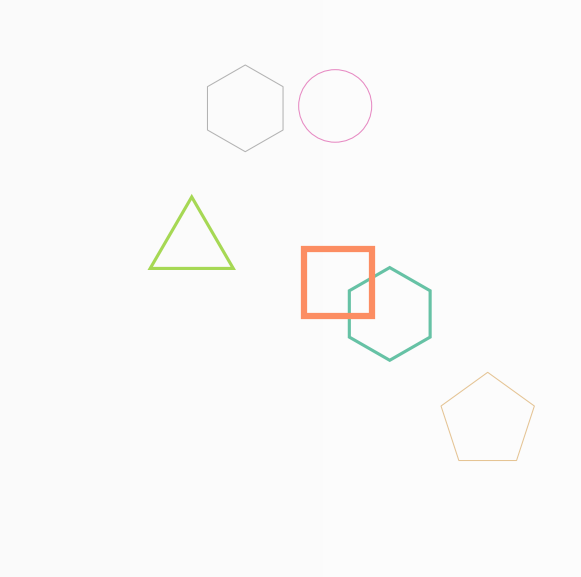[{"shape": "hexagon", "thickness": 1.5, "radius": 0.4, "center": [0.67, 0.456]}, {"shape": "square", "thickness": 3, "radius": 0.29, "center": [0.582, 0.51]}, {"shape": "circle", "thickness": 0.5, "radius": 0.31, "center": [0.577, 0.816]}, {"shape": "triangle", "thickness": 1.5, "radius": 0.41, "center": [0.33, 0.576]}, {"shape": "pentagon", "thickness": 0.5, "radius": 0.42, "center": [0.839, 0.27]}, {"shape": "hexagon", "thickness": 0.5, "radius": 0.38, "center": [0.422, 0.812]}]